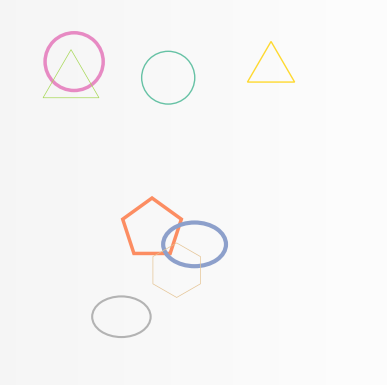[{"shape": "circle", "thickness": 1, "radius": 0.34, "center": [0.434, 0.798]}, {"shape": "pentagon", "thickness": 2.5, "radius": 0.4, "center": [0.392, 0.406]}, {"shape": "oval", "thickness": 3, "radius": 0.41, "center": [0.502, 0.365]}, {"shape": "circle", "thickness": 2.5, "radius": 0.37, "center": [0.191, 0.84]}, {"shape": "triangle", "thickness": 0.5, "radius": 0.42, "center": [0.183, 0.788]}, {"shape": "triangle", "thickness": 1, "radius": 0.35, "center": [0.699, 0.822]}, {"shape": "hexagon", "thickness": 0.5, "radius": 0.35, "center": [0.456, 0.298]}, {"shape": "oval", "thickness": 1.5, "radius": 0.38, "center": [0.313, 0.177]}]